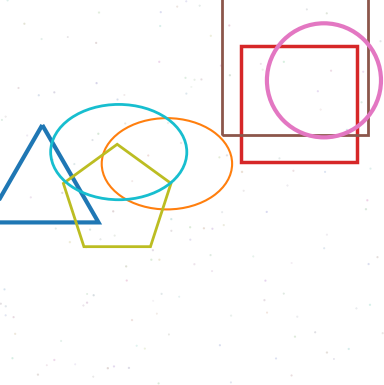[{"shape": "triangle", "thickness": 3, "radius": 0.84, "center": [0.11, 0.507]}, {"shape": "oval", "thickness": 1.5, "radius": 0.85, "center": [0.434, 0.575]}, {"shape": "square", "thickness": 2.5, "radius": 0.75, "center": [0.776, 0.729]}, {"shape": "square", "thickness": 2, "radius": 0.95, "center": [0.766, 0.839]}, {"shape": "circle", "thickness": 3, "radius": 0.74, "center": [0.841, 0.791]}, {"shape": "pentagon", "thickness": 2, "radius": 0.73, "center": [0.304, 0.478]}, {"shape": "oval", "thickness": 2, "radius": 0.88, "center": [0.308, 0.605]}]